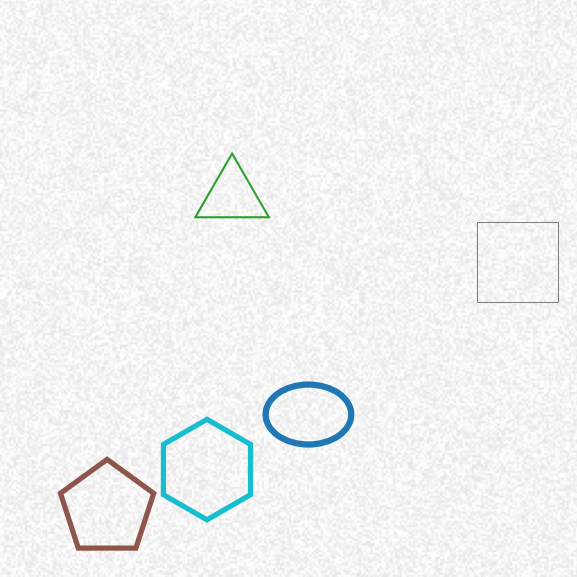[{"shape": "oval", "thickness": 3, "radius": 0.37, "center": [0.534, 0.281]}, {"shape": "triangle", "thickness": 1, "radius": 0.37, "center": [0.402, 0.66]}, {"shape": "pentagon", "thickness": 2.5, "radius": 0.42, "center": [0.185, 0.119]}, {"shape": "square", "thickness": 0.5, "radius": 0.35, "center": [0.896, 0.545]}, {"shape": "hexagon", "thickness": 2.5, "radius": 0.44, "center": [0.358, 0.186]}]